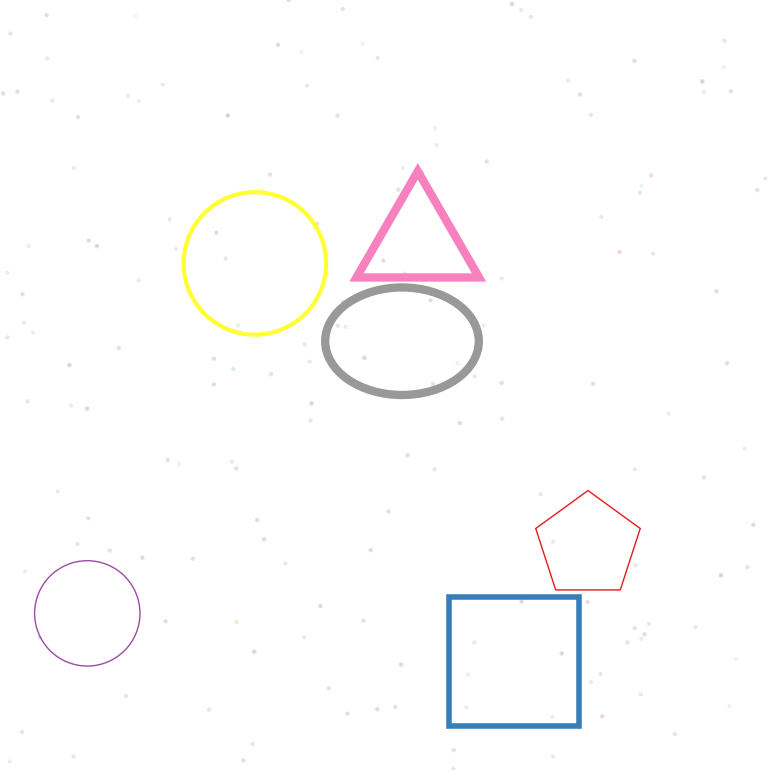[{"shape": "pentagon", "thickness": 0.5, "radius": 0.36, "center": [0.764, 0.292]}, {"shape": "square", "thickness": 2, "radius": 0.42, "center": [0.668, 0.141]}, {"shape": "circle", "thickness": 0.5, "radius": 0.34, "center": [0.113, 0.203]}, {"shape": "circle", "thickness": 1.5, "radius": 0.46, "center": [0.331, 0.658]}, {"shape": "triangle", "thickness": 3, "radius": 0.46, "center": [0.543, 0.686]}, {"shape": "oval", "thickness": 3, "radius": 0.5, "center": [0.522, 0.557]}]